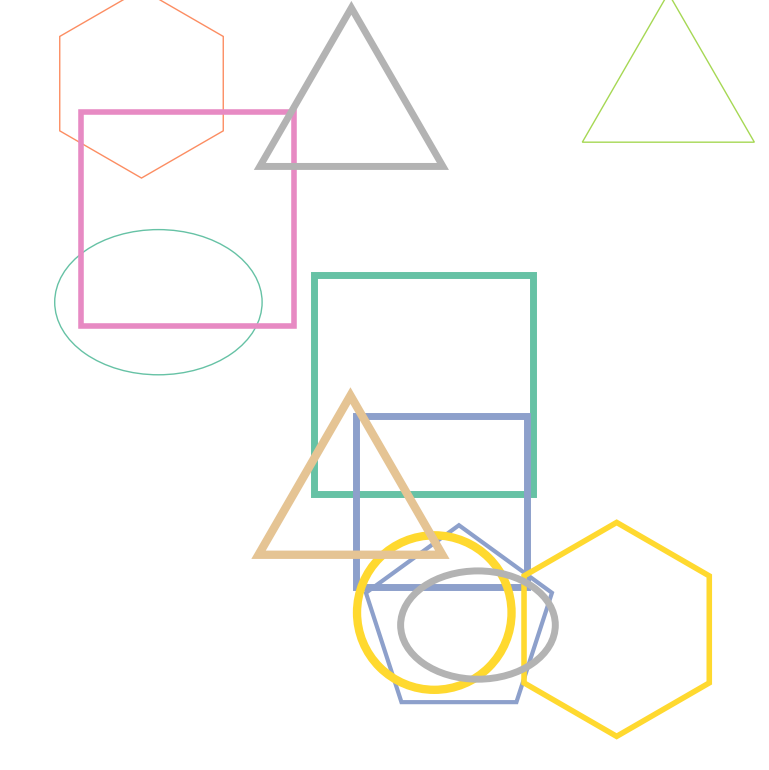[{"shape": "oval", "thickness": 0.5, "radius": 0.67, "center": [0.206, 0.608]}, {"shape": "square", "thickness": 2.5, "radius": 0.71, "center": [0.55, 0.501]}, {"shape": "hexagon", "thickness": 0.5, "radius": 0.61, "center": [0.184, 0.891]}, {"shape": "square", "thickness": 2.5, "radius": 0.56, "center": [0.573, 0.349]}, {"shape": "pentagon", "thickness": 1.5, "radius": 0.64, "center": [0.596, 0.191]}, {"shape": "square", "thickness": 2, "radius": 0.69, "center": [0.244, 0.715]}, {"shape": "triangle", "thickness": 0.5, "radius": 0.64, "center": [0.868, 0.88]}, {"shape": "circle", "thickness": 3, "radius": 0.5, "center": [0.564, 0.204]}, {"shape": "hexagon", "thickness": 2, "radius": 0.69, "center": [0.801, 0.183]}, {"shape": "triangle", "thickness": 3, "radius": 0.69, "center": [0.455, 0.348]}, {"shape": "triangle", "thickness": 2.5, "radius": 0.69, "center": [0.456, 0.852]}, {"shape": "oval", "thickness": 2.5, "radius": 0.5, "center": [0.621, 0.188]}]